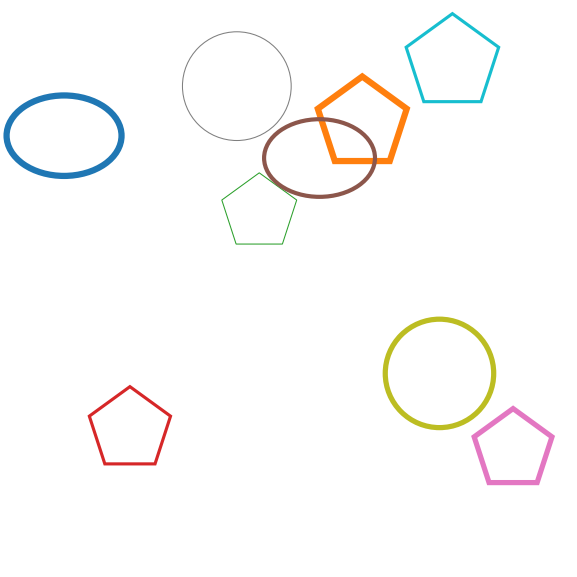[{"shape": "oval", "thickness": 3, "radius": 0.5, "center": [0.111, 0.764]}, {"shape": "pentagon", "thickness": 3, "radius": 0.4, "center": [0.627, 0.786]}, {"shape": "pentagon", "thickness": 0.5, "radius": 0.34, "center": [0.449, 0.632]}, {"shape": "pentagon", "thickness": 1.5, "radius": 0.37, "center": [0.225, 0.256]}, {"shape": "oval", "thickness": 2, "radius": 0.48, "center": [0.553, 0.725]}, {"shape": "pentagon", "thickness": 2.5, "radius": 0.35, "center": [0.888, 0.221]}, {"shape": "circle", "thickness": 0.5, "radius": 0.47, "center": [0.41, 0.85]}, {"shape": "circle", "thickness": 2.5, "radius": 0.47, "center": [0.761, 0.353]}, {"shape": "pentagon", "thickness": 1.5, "radius": 0.42, "center": [0.783, 0.891]}]